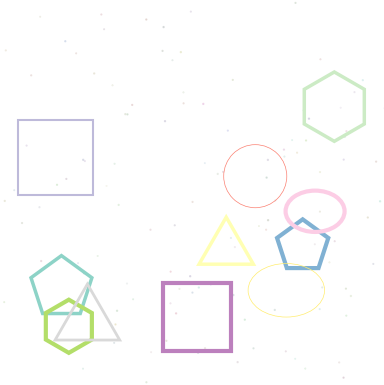[{"shape": "pentagon", "thickness": 2.5, "radius": 0.42, "center": [0.16, 0.253]}, {"shape": "triangle", "thickness": 2.5, "radius": 0.41, "center": [0.588, 0.354]}, {"shape": "square", "thickness": 1.5, "radius": 0.48, "center": [0.144, 0.591]}, {"shape": "circle", "thickness": 0.5, "radius": 0.41, "center": [0.663, 0.542]}, {"shape": "pentagon", "thickness": 3, "radius": 0.35, "center": [0.786, 0.36]}, {"shape": "hexagon", "thickness": 3, "radius": 0.35, "center": [0.179, 0.153]}, {"shape": "oval", "thickness": 3, "radius": 0.38, "center": [0.818, 0.451]}, {"shape": "triangle", "thickness": 2, "radius": 0.48, "center": [0.227, 0.165]}, {"shape": "square", "thickness": 3, "radius": 0.44, "center": [0.511, 0.176]}, {"shape": "hexagon", "thickness": 2.5, "radius": 0.45, "center": [0.868, 0.723]}, {"shape": "oval", "thickness": 0.5, "radius": 0.5, "center": [0.744, 0.246]}]